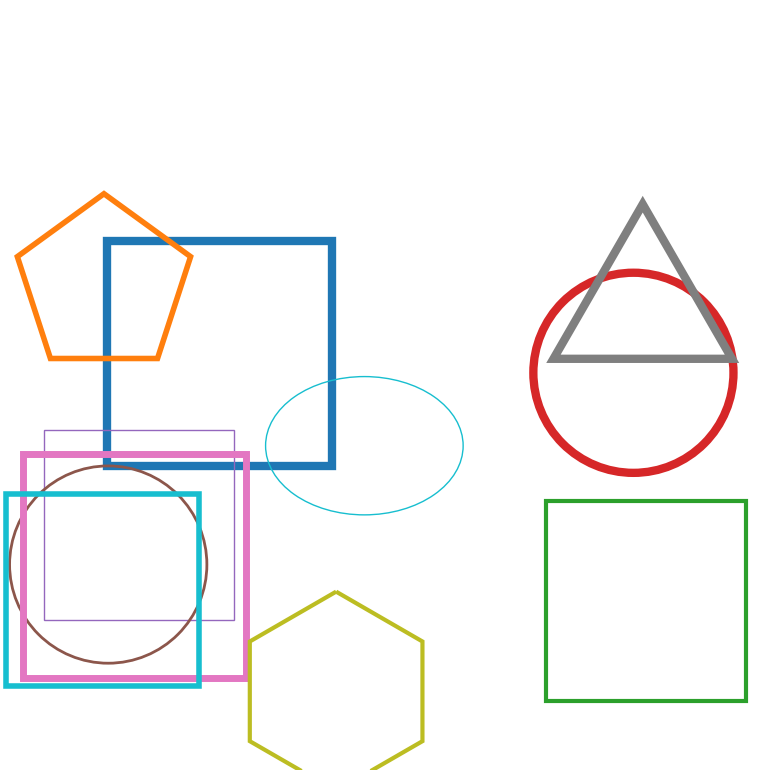[{"shape": "square", "thickness": 3, "radius": 0.73, "center": [0.285, 0.541]}, {"shape": "pentagon", "thickness": 2, "radius": 0.59, "center": [0.135, 0.63]}, {"shape": "square", "thickness": 1.5, "radius": 0.65, "center": [0.839, 0.22]}, {"shape": "circle", "thickness": 3, "radius": 0.65, "center": [0.823, 0.516]}, {"shape": "square", "thickness": 0.5, "radius": 0.62, "center": [0.18, 0.318]}, {"shape": "circle", "thickness": 1, "radius": 0.64, "center": [0.141, 0.267]}, {"shape": "square", "thickness": 2.5, "radius": 0.73, "center": [0.175, 0.265]}, {"shape": "triangle", "thickness": 3, "radius": 0.67, "center": [0.835, 0.601]}, {"shape": "hexagon", "thickness": 1.5, "radius": 0.65, "center": [0.437, 0.102]}, {"shape": "square", "thickness": 2, "radius": 0.63, "center": [0.133, 0.234]}, {"shape": "oval", "thickness": 0.5, "radius": 0.64, "center": [0.473, 0.421]}]